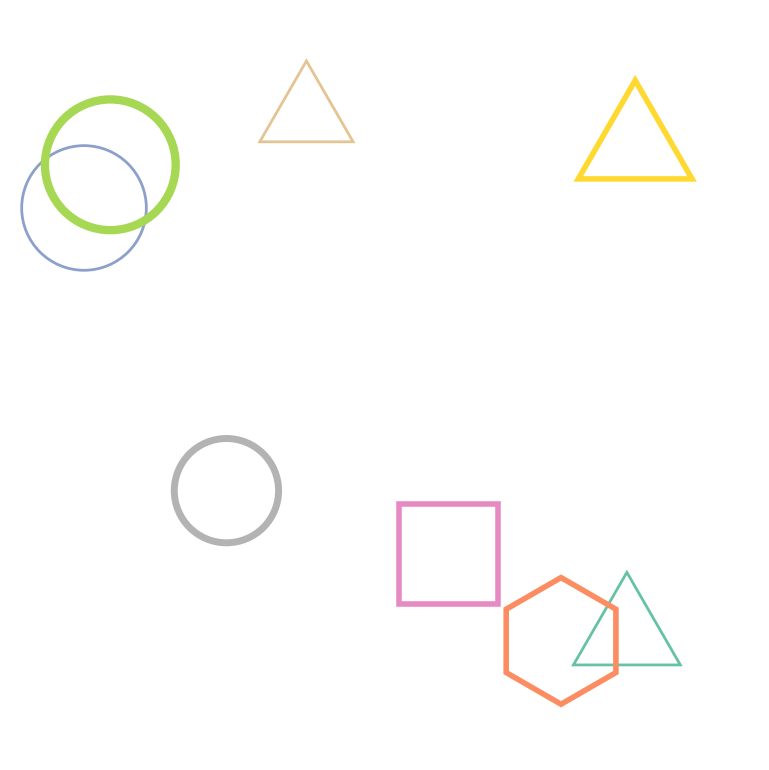[{"shape": "triangle", "thickness": 1, "radius": 0.4, "center": [0.814, 0.177]}, {"shape": "hexagon", "thickness": 2, "radius": 0.41, "center": [0.729, 0.168]}, {"shape": "circle", "thickness": 1, "radius": 0.4, "center": [0.109, 0.73]}, {"shape": "square", "thickness": 2, "radius": 0.32, "center": [0.582, 0.28]}, {"shape": "circle", "thickness": 3, "radius": 0.42, "center": [0.143, 0.786]}, {"shape": "triangle", "thickness": 2, "radius": 0.43, "center": [0.825, 0.81]}, {"shape": "triangle", "thickness": 1, "radius": 0.35, "center": [0.398, 0.851]}, {"shape": "circle", "thickness": 2.5, "radius": 0.34, "center": [0.294, 0.363]}]